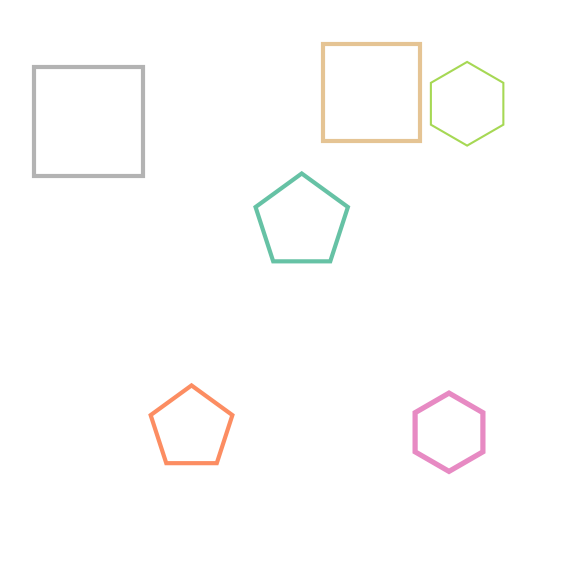[{"shape": "pentagon", "thickness": 2, "radius": 0.42, "center": [0.522, 0.615]}, {"shape": "pentagon", "thickness": 2, "radius": 0.37, "center": [0.332, 0.257]}, {"shape": "hexagon", "thickness": 2.5, "radius": 0.34, "center": [0.777, 0.251]}, {"shape": "hexagon", "thickness": 1, "radius": 0.36, "center": [0.809, 0.819]}, {"shape": "square", "thickness": 2, "radius": 0.42, "center": [0.644, 0.838]}, {"shape": "square", "thickness": 2, "radius": 0.47, "center": [0.154, 0.789]}]